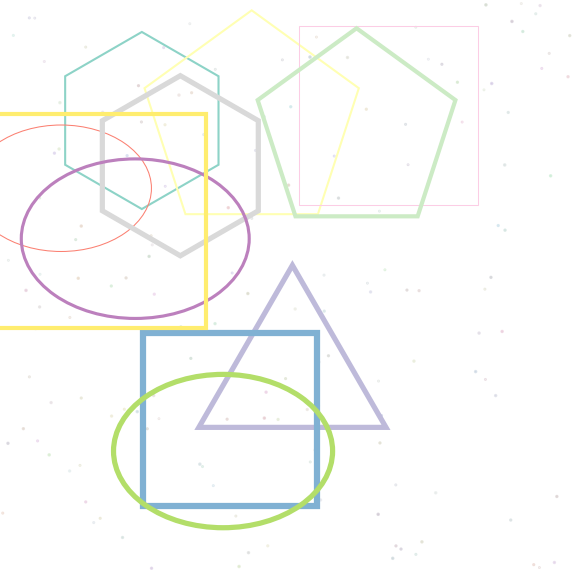[{"shape": "hexagon", "thickness": 1, "radius": 0.77, "center": [0.246, 0.79]}, {"shape": "pentagon", "thickness": 1, "radius": 0.98, "center": [0.436, 0.786]}, {"shape": "triangle", "thickness": 2.5, "radius": 0.94, "center": [0.506, 0.353]}, {"shape": "oval", "thickness": 0.5, "radius": 0.78, "center": [0.106, 0.673]}, {"shape": "square", "thickness": 3, "radius": 0.75, "center": [0.398, 0.273]}, {"shape": "oval", "thickness": 2.5, "radius": 0.95, "center": [0.386, 0.218]}, {"shape": "square", "thickness": 0.5, "radius": 0.77, "center": [0.673, 0.799]}, {"shape": "hexagon", "thickness": 2.5, "radius": 0.78, "center": [0.312, 0.712]}, {"shape": "oval", "thickness": 1.5, "radius": 0.99, "center": [0.234, 0.586]}, {"shape": "pentagon", "thickness": 2, "radius": 0.9, "center": [0.617, 0.77]}, {"shape": "square", "thickness": 2, "radius": 0.93, "center": [0.172, 0.616]}]